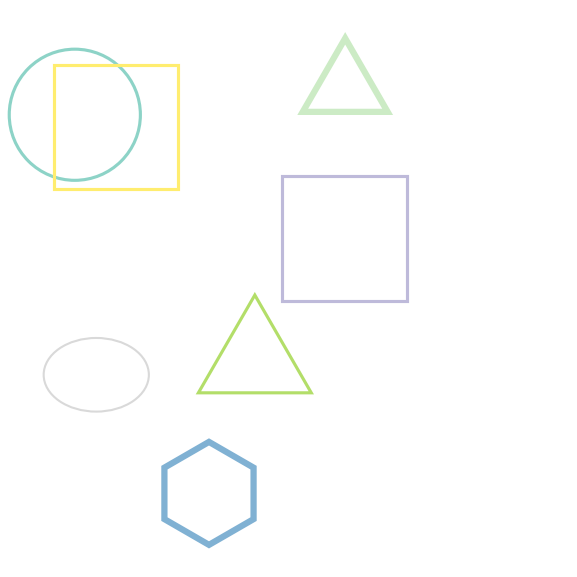[{"shape": "circle", "thickness": 1.5, "radius": 0.57, "center": [0.13, 0.8]}, {"shape": "square", "thickness": 1.5, "radius": 0.54, "center": [0.597, 0.586]}, {"shape": "hexagon", "thickness": 3, "radius": 0.45, "center": [0.362, 0.145]}, {"shape": "triangle", "thickness": 1.5, "radius": 0.56, "center": [0.441, 0.375]}, {"shape": "oval", "thickness": 1, "radius": 0.46, "center": [0.167, 0.35]}, {"shape": "triangle", "thickness": 3, "radius": 0.42, "center": [0.598, 0.848]}, {"shape": "square", "thickness": 1.5, "radius": 0.54, "center": [0.201, 0.779]}]